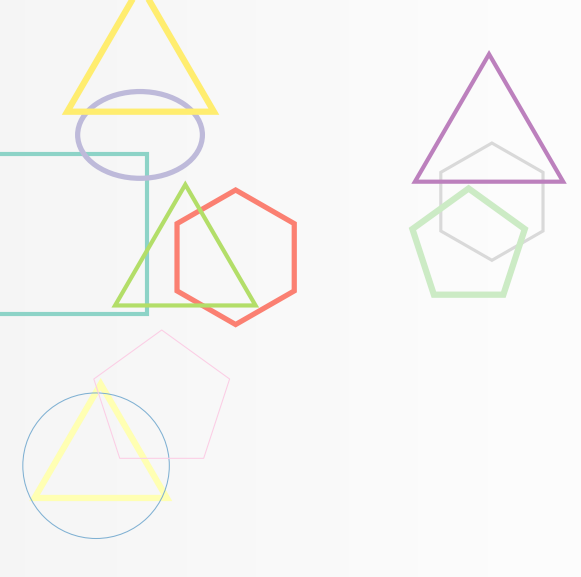[{"shape": "square", "thickness": 2, "radius": 0.69, "center": [0.115, 0.594]}, {"shape": "triangle", "thickness": 3, "radius": 0.66, "center": [0.173, 0.203]}, {"shape": "oval", "thickness": 2.5, "radius": 0.54, "center": [0.241, 0.765]}, {"shape": "hexagon", "thickness": 2.5, "radius": 0.58, "center": [0.405, 0.554]}, {"shape": "circle", "thickness": 0.5, "radius": 0.63, "center": [0.165, 0.193]}, {"shape": "triangle", "thickness": 2, "radius": 0.7, "center": [0.319, 0.54]}, {"shape": "pentagon", "thickness": 0.5, "radius": 0.61, "center": [0.278, 0.305]}, {"shape": "hexagon", "thickness": 1.5, "radius": 0.51, "center": [0.846, 0.65]}, {"shape": "triangle", "thickness": 2, "radius": 0.74, "center": [0.841, 0.758]}, {"shape": "pentagon", "thickness": 3, "radius": 0.51, "center": [0.806, 0.571]}, {"shape": "triangle", "thickness": 3, "radius": 0.73, "center": [0.242, 0.879]}]